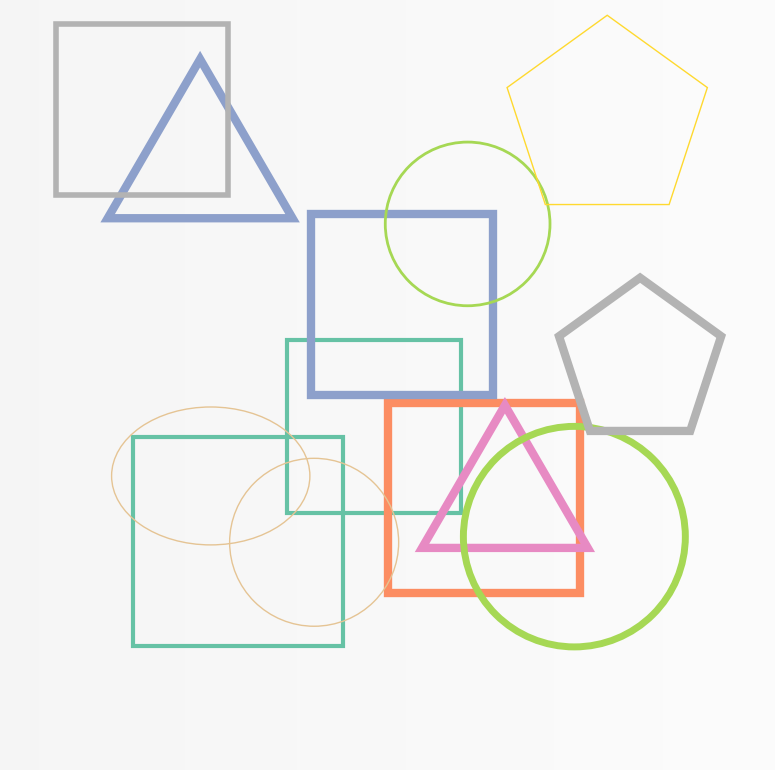[{"shape": "square", "thickness": 1.5, "radius": 0.56, "center": [0.483, 0.446]}, {"shape": "square", "thickness": 1.5, "radius": 0.68, "center": [0.307, 0.297]}, {"shape": "square", "thickness": 3, "radius": 0.62, "center": [0.624, 0.353]}, {"shape": "square", "thickness": 3, "radius": 0.59, "center": [0.518, 0.604]}, {"shape": "triangle", "thickness": 3, "radius": 0.69, "center": [0.258, 0.785]}, {"shape": "triangle", "thickness": 3, "radius": 0.62, "center": [0.651, 0.35]}, {"shape": "circle", "thickness": 1, "radius": 0.53, "center": [0.603, 0.709]}, {"shape": "circle", "thickness": 2.5, "radius": 0.72, "center": [0.741, 0.303]}, {"shape": "pentagon", "thickness": 0.5, "radius": 0.68, "center": [0.784, 0.844]}, {"shape": "oval", "thickness": 0.5, "radius": 0.64, "center": [0.272, 0.382]}, {"shape": "circle", "thickness": 0.5, "radius": 0.55, "center": [0.405, 0.296]}, {"shape": "square", "thickness": 2, "radius": 0.55, "center": [0.183, 0.858]}, {"shape": "pentagon", "thickness": 3, "radius": 0.55, "center": [0.826, 0.529]}]